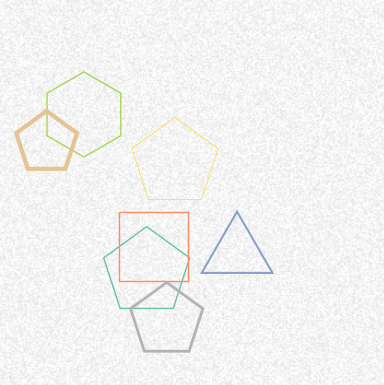[{"shape": "pentagon", "thickness": 1, "radius": 0.59, "center": [0.381, 0.294]}, {"shape": "square", "thickness": 1, "radius": 0.45, "center": [0.399, 0.36]}, {"shape": "triangle", "thickness": 1.5, "radius": 0.53, "center": [0.616, 0.344]}, {"shape": "hexagon", "thickness": 1, "radius": 0.55, "center": [0.218, 0.703]}, {"shape": "pentagon", "thickness": 0.5, "radius": 0.59, "center": [0.455, 0.577]}, {"shape": "pentagon", "thickness": 3, "radius": 0.42, "center": [0.121, 0.629]}, {"shape": "pentagon", "thickness": 2, "radius": 0.49, "center": [0.433, 0.168]}]